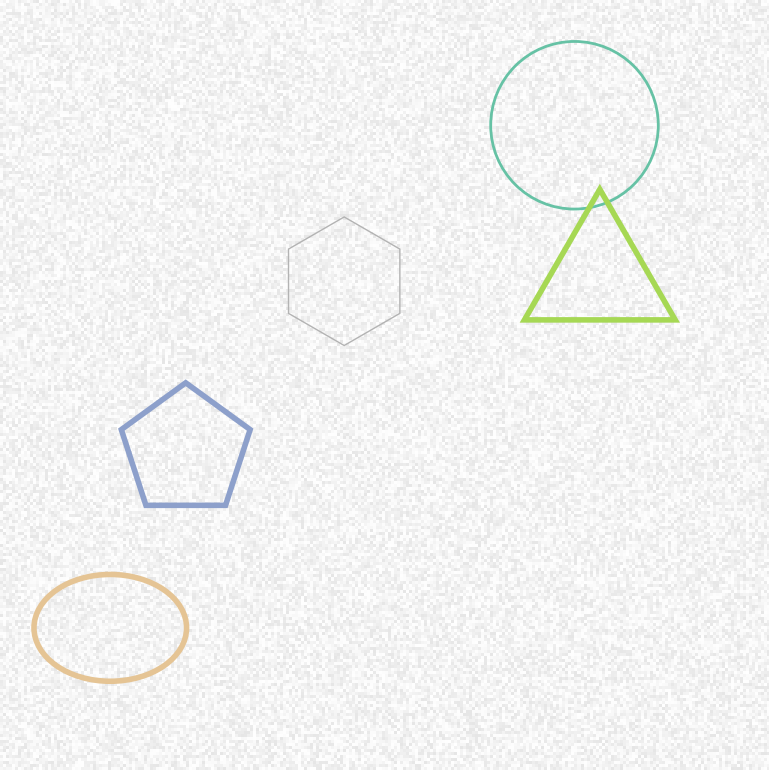[{"shape": "circle", "thickness": 1, "radius": 0.54, "center": [0.746, 0.837]}, {"shape": "pentagon", "thickness": 2, "radius": 0.44, "center": [0.241, 0.415]}, {"shape": "triangle", "thickness": 2, "radius": 0.57, "center": [0.779, 0.641]}, {"shape": "oval", "thickness": 2, "radius": 0.5, "center": [0.143, 0.185]}, {"shape": "hexagon", "thickness": 0.5, "radius": 0.42, "center": [0.447, 0.635]}]